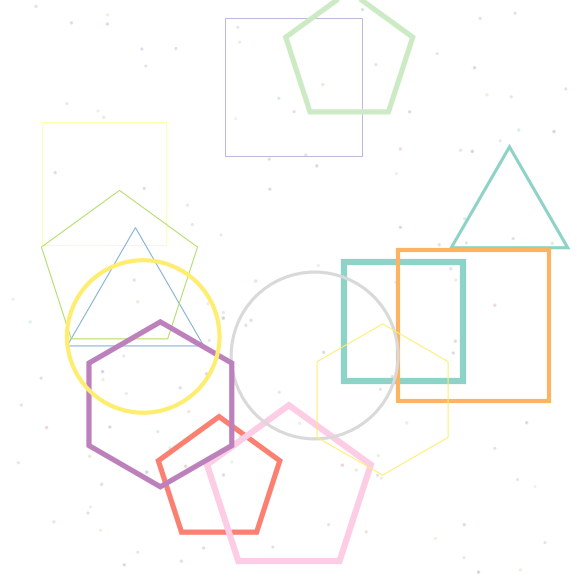[{"shape": "square", "thickness": 3, "radius": 0.52, "center": [0.698, 0.443]}, {"shape": "triangle", "thickness": 1.5, "radius": 0.58, "center": [0.882, 0.628]}, {"shape": "square", "thickness": 0.5, "radius": 0.54, "center": [0.18, 0.682]}, {"shape": "square", "thickness": 0.5, "radius": 0.59, "center": [0.509, 0.848]}, {"shape": "pentagon", "thickness": 2.5, "radius": 0.55, "center": [0.379, 0.167]}, {"shape": "triangle", "thickness": 0.5, "radius": 0.68, "center": [0.235, 0.468]}, {"shape": "square", "thickness": 2, "radius": 0.65, "center": [0.82, 0.435]}, {"shape": "pentagon", "thickness": 0.5, "radius": 0.71, "center": [0.207, 0.527]}, {"shape": "pentagon", "thickness": 3, "radius": 0.75, "center": [0.5, 0.148]}, {"shape": "circle", "thickness": 1.5, "radius": 0.72, "center": [0.545, 0.384]}, {"shape": "hexagon", "thickness": 2.5, "radius": 0.71, "center": [0.278, 0.299]}, {"shape": "pentagon", "thickness": 2.5, "radius": 0.58, "center": [0.605, 0.899]}, {"shape": "circle", "thickness": 2, "radius": 0.66, "center": [0.248, 0.416]}, {"shape": "hexagon", "thickness": 0.5, "radius": 0.65, "center": [0.663, 0.307]}]